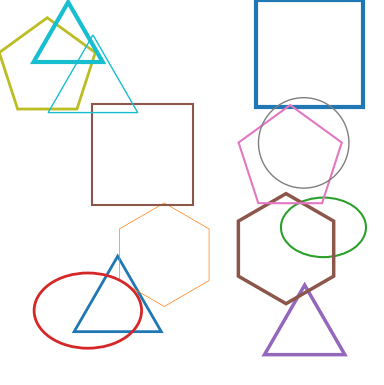[{"shape": "square", "thickness": 3, "radius": 0.69, "center": [0.804, 0.862]}, {"shape": "triangle", "thickness": 2, "radius": 0.65, "center": [0.306, 0.204]}, {"shape": "hexagon", "thickness": 0.5, "radius": 0.67, "center": [0.427, 0.338]}, {"shape": "oval", "thickness": 1.5, "radius": 0.55, "center": [0.84, 0.409]}, {"shape": "oval", "thickness": 2, "radius": 0.7, "center": [0.228, 0.193]}, {"shape": "triangle", "thickness": 2.5, "radius": 0.6, "center": [0.791, 0.139]}, {"shape": "square", "thickness": 1.5, "radius": 0.66, "center": [0.371, 0.599]}, {"shape": "hexagon", "thickness": 2.5, "radius": 0.71, "center": [0.743, 0.354]}, {"shape": "pentagon", "thickness": 1.5, "radius": 0.7, "center": [0.754, 0.586]}, {"shape": "circle", "thickness": 1, "radius": 0.59, "center": [0.789, 0.629]}, {"shape": "pentagon", "thickness": 2, "radius": 0.66, "center": [0.123, 0.823]}, {"shape": "triangle", "thickness": 3, "radius": 0.52, "center": [0.177, 0.891]}, {"shape": "triangle", "thickness": 1, "radius": 0.67, "center": [0.241, 0.775]}]